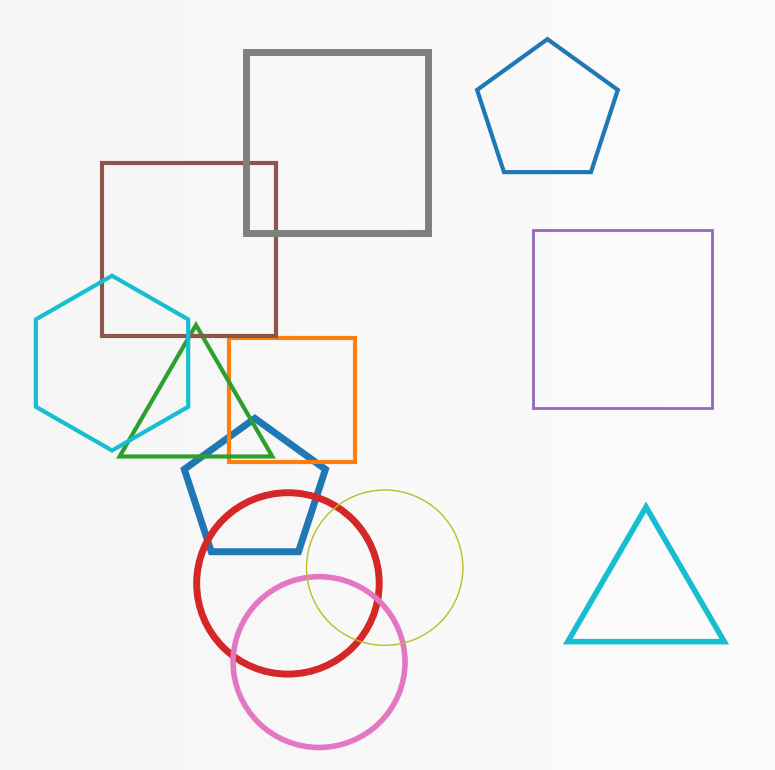[{"shape": "pentagon", "thickness": 1.5, "radius": 0.48, "center": [0.706, 0.854]}, {"shape": "pentagon", "thickness": 2.5, "radius": 0.48, "center": [0.329, 0.361]}, {"shape": "square", "thickness": 1.5, "radius": 0.4, "center": [0.377, 0.481]}, {"shape": "triangle", "thickness": 1.5, "radius": 0.57, "center": [0.253, 0.464]}, {"shape": "circle", "thickness": 2.5, "radius": 0.59, "center": [0.372, 0.242]}, {"shape": "square", "thickness": 1, "radius": 0.58, "center": [0.803, 0.586]}, {"shape": "square", "thickness": 1.5, "radius": 0.56, "center": [0.244, 0.676]}, {"shape": "circle", "thickness": 2, "radius": 0.55, "center": [0.412, 0.14]}, {"shape": "square", "thickness": 2.5, "radius": 0.59, "center": [0.434, 0.815]}, {"shape": "circle", "thickness": 0.5, "radius": 0.5, "center": [0.496, 0.263]}, {"shape": "hexagon", "thickness": 1.5, "radius": 0.57, "center": [0.145, 0.528]}, {"shape": "triangle", "thickness": 2, "radius": 0.58, "center": [0.834, 0.225]}]